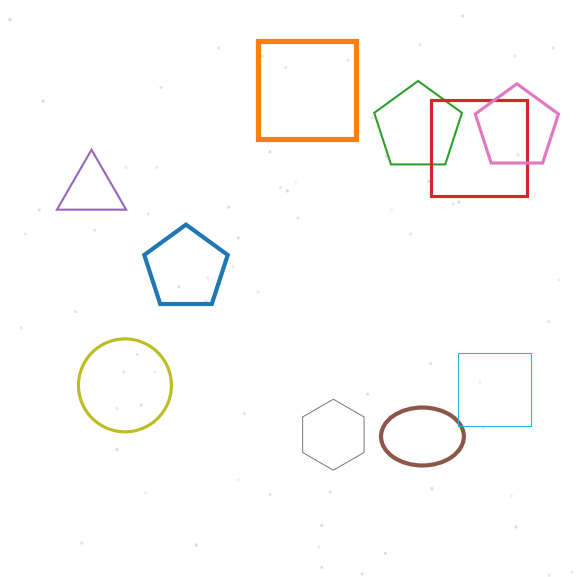[{"shape": "pentagon", "thickness": 2, "radius": 0.38, "center": [0.322, 0.534]}, {"shape": "square", "thickness": 2.5, "radius": 0.43, "center": [0.531, 0.843]}, {"shape": "pentagon", "thickness": 1, "radius": 0.4, "center": [0.724, 0.779]}, {"shape": "square", "thickness": 1.5, "radius": 0.42, "center": [0.83, 0.743]}, {"shape": "triangle", "thickness": 1, "radius": 0.35, "center": [0.159, 0.671]}, {"shape": "oval", "thickness": 2, "radius": 0.36, "center": [0.732, 0.243]}, {"shape": "pentagon", "thickness": 1.5, "radius": 0.38, "center": [0.895, 0.778]}, {"shape": "hexagon", "thickness": 0.5, "radius": 0.31, "center": [0.577, 0.246]}, {"shape": "circle", "thickness": 1.5, "radius": 0.4, "center": [0.216, 0.332]}, {"shape": "square", "thickness": 0.5, "radius": 0.32, "center": [0.856, 0.324]}]